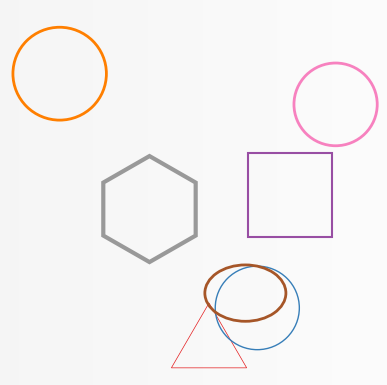[{"shape": "triangle", "thickness": 0.5, "radius": 0.56, "center": [0.539, 0.101]}, {"shape": "circle", "thickness": 1, "radius": 0.54, "center": [0.664, 0.2]}, {"shape": "square", "thickness": 1.5, "radius": 0.54, "center": [0.748, 0.493]}, {"shape": "circle", "thickness": 2, "radius": 0.6, "center": [0.154, 0.809]}, {"shape": "oval", "thickness": 2, "radius": 0.52, "center": [0.633, 0.239]}, {"shape": "circle", "thickness": 2, "radius": 0.54, "center": [0.866, 0.729]}, {"shape": "hexagon", "thickness": 3, "radius": 0.69, "center": [0.386, 0.457]}]